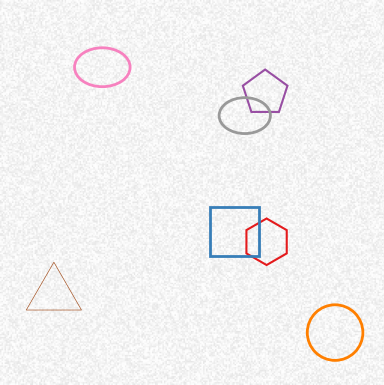[{"shape": "hexagon", "thickness": 1.5, "radius": 0.3, "center": [0.692, 0.372]}, {"shape": "square", "thickness": 2, "radius": 0.32, "center": [0.609, 0.398]}, {"shape": "pentagon", "thickness": 1.5, "radius": 0.3, "center": [0.689, 0.759]}, {"shape": "circle", "thickness": 2, "radius": 0.36, "center": [0.87, 0.136]}, {"shape": "triangle", "thickness": 0.5, "radius": 0.41, "center": [0.14, 0.236]}, {"shape": "oval", "thickness": 2, "radius": 0.36, "center": [0.266, 0.825]}, {"shape": "oval", "thickness": 2, "radius": 0.33, "center": [0.636, 0.7]}]